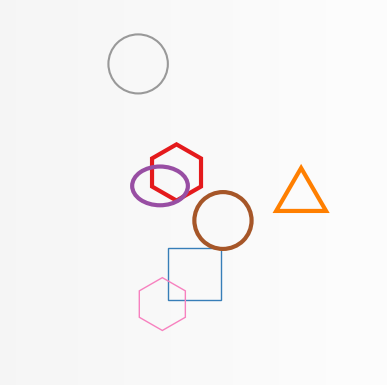[{"shape": "hexagon", "thickness": 3, "radius": 0.36, "center": [0.456, 0.552]}, {"shape": "square", "thickness": 1, "radius": 0.34, "center": [0.502, 0.288]}, {"shape": "oval", "thickness": 3, "radius": 0.36, "center": [0.413, 0.517]}, {"shape": "triangle", "thickness": 3, "radius": 0.37, "center": [0.777, 0.489]}, {"shape": "circle", "thickness": 3, "radius": 0.37, "center": [0.575, 0.427]}, {"shape": "hexagon", "thickness": 1, "radius": 0.34, "center": [0.419, 0.21]}, {"shape": "circle", "thickness": 1.5, "radius": 0.38, "center": [0.356, 0.834]}]